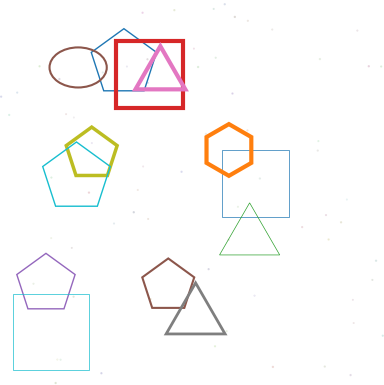[{"shape": "pentagon", "thickness": 1, "radius": 0.45, "center": [0.322, 0.836]}, {"shape": "square", "thickness": 0.5, "radius": 0.43, "center": [0.663, 0.523]}, {"shape": "hexagon", "thickness": 3, "radius": 0.34, "center": [0.595, 0.61]}, {"shape": "triangle", "thickness": 0.5, "radius": 0.45, "center": [0.648, 0.383]}, {"shape": "square", "thickness": 3, "radius": 0.43, "center": [0.389, 0.807]}, {"shape": "pentagon", "thickness": 1, "radius": 0.4, "center": [0.119, 0.262]}, {"shape": "pentagon", "thickness": 1.5, "radius": 0.35, "center": [0.437, 0.258]}, {"shape": "oval", "thickness": 1.5, "radius": 0.37, "center": [0.203, 0.825]}, {"shape": "triangle", "thickness": 3, "radius": 0.37, "center": [0.417, 0.805]}, {"shape": "triangle", "thickness": 2, "radius": 0.44, "center": [0.508, 0.177]}, {"shape": "pentagon", "thickness": 2.5, "radius": 0.35, "center": [0.238, 0.6]}, {"shape": "square", "thickness": 0.5, "radius": 0.49, "center": [0.132, 0.137]}, {"shape": "pentagon", "thickness": 1, "radius": 0.46, "center": [0.199, 0.539]}]